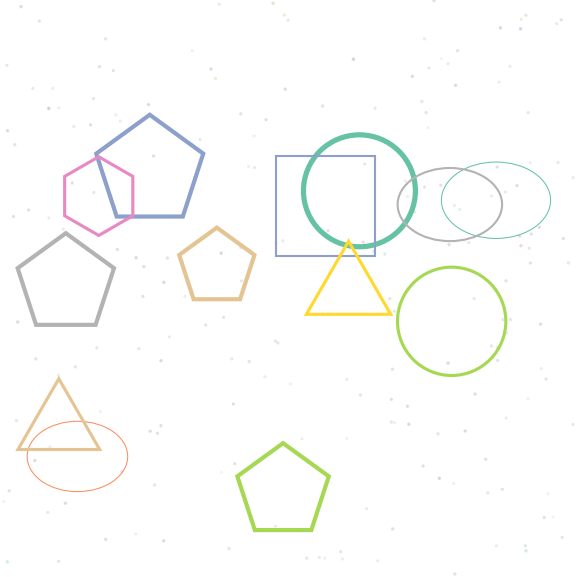[{"shape": "oval", "thickness": 0.5, "radius": 0.47, "center": [0.859, 0.652]}, {"shape": "circle", "thickness": 2.5, "radius": 0.48, "center": [0.622, 0.669]}, {"shape": "oval", "thickness": 0.5, "radius": 0.44, "center": [0.134, 0.209]}, {"shape": "pentagon", "thickness": 2, "radius": 0.49, "center": [0.259, 0.703]}, {"shape": "square", "thickness": 1, "radius": 0.43, "center": [0.564, 0.643]}, {"shape": "hexagon", "thickness": 1.5, "radius": 0.34, "center": [0.171, 0.66]}, {"shape": "pentagon", "thickness": 2, "radius": 0.42, "center": [0.49, 0.149]}, {"shape": "circle", "thickness": 1.5, "radius": 0.47, "center": [0.782, 0.443]}, {"shape": "triangle", "thickness": 1.5, "radius": 0.42, "center": [0.604, 0.497]}, {"shape": "triangle", "thickness": 1.5, "radius": 0.41, "center": [0.102, 0.262]}, {"shape": "pentagon", "thickness": 2, "radius": 0.34, "center": [0.375, 0.536]}, {"shape": "oval", "thickness": 1, "radius": 0.45, "center": [0.779, 0.645]}, {"shape": "pentagon", "thickness": 2, "radius": 0.44, "center": [0.114, 0.508]}]